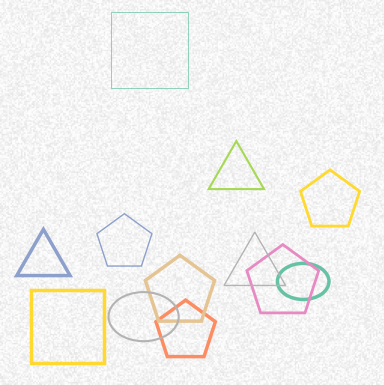[{"shape": "square", "thickness": 0.5, "radius": 0.5, "center": [0.388, 0.871]}, {"shape": "oval", "thickness": 2.5, "radius": 0.33, "center": [0.788, 0.269]}, {"shape": "pentagon", "thickness": 2.5, "radius": 0.41, "center": [0.482, 0.139]}, {"shape": "pentagon", "thickness": 1, "radius": 0.38, "center": [0.323, 0.37]}, {"shape": "triangle", "thickness": 2.5, "radius": 0.4, "center": [0.113, 0.324]}, {"shape": "pentagon", "thickness": 2, "radius": 0.49, "center": [0.735, 0.267]}, {"shape": "triangle", "thickness": 1.5, "radius": 0.42, "center": [0.614, 0.55]}, {"shape": "pentagon", "thickness": 2, "radius": 0.4, "center": [0.857, 0.478]}, {"shape": "square", "thickness": 2.5, "radius": 0.47, "center": [0.176, 0.151]}, {"shape": "pentagon", "thickness": 2.5, "radius": 0.47, "center": [0.467, 0.242]}, {"shape": "triangle", "thickness": 1, "radius": 0.46, "center": [0.662, 0.305]}, {"shape": "oval", "thickness": 1.5, "radius": 0.46, "center": [0.373, 0.178]}]